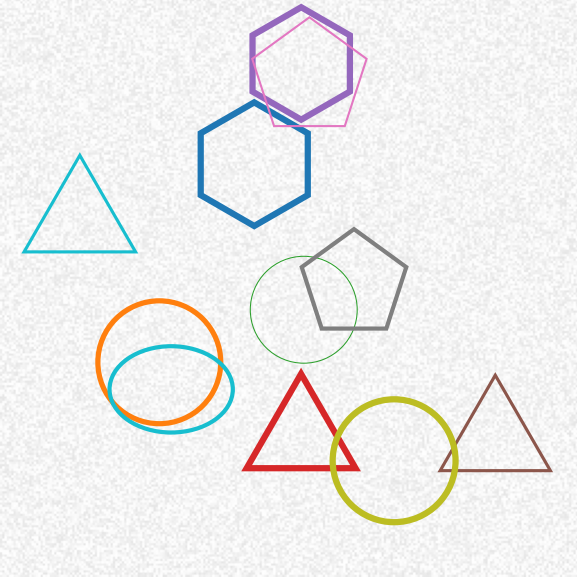[{"shape": "hexagon", "thickness": 3, "radius": 0.54, "center": [0.44, 0.715]}, {"shape": "circle", "thickness": 2.5, "radius": 0.53, "center": [0.276, 0.372]}, {"shape": "circle", "thickness": 0.5, "radius": 0.46, "center": [0.526, 0.463]}, {"shape": "triangle", "thickness": 3, "radius": 0.54, "center": [0.521, 0.243]}, {"shape": "hexagon", "thickness": 3, "radius": 0.49, "center": [0.522, 0.889]}, {"shape": "triangle", "thickness": 1.5, "radius": 0.55, "center": [0.858, 0.239]}, {"shape": "pentagon", "thickness": 1, "radius": 0.52, "center": [0.536, 0.865]}, {"shape": "pentagon", "thickness": 2, "radius": 0.48, "center": [0.613, 0.507]}, {"shape": "circle", "thickness": 3, "radius": 0.53, "center": [0.682, 0.201]}, {"shape": "triangle", "thickness": 1.5, "radius": 0.56, "center": [0.138, 0.619]}, {"shape": "oval", "thickness": 2, "radius": 0.53, "center": [0.296, 0.325]}]